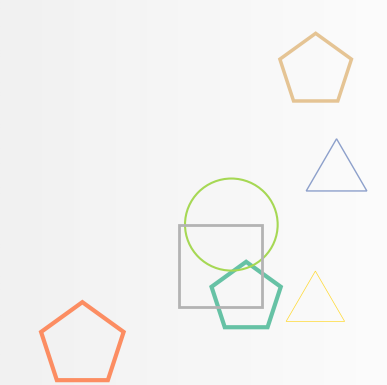[{"shape": "pentagon", "thickness": 3, "radius": 0.47, "center": [0.635, 0.226]}, {"shape": "pentagon", "thickness": 3, "radius": 0.56, "center": [0.213, 0.103]}, {"shape": "triangle", "thickness": 1, "radius": 0.45, "center": [0.869, 0.549]}, {"shape": "circle", "thickness": 1.5, "radius": 0.6, "center": [0.597, 0.417]}, {"shape": "triangle", "thickness": 0.5, "radius": 0.44, "center": [0.814, 0.209]}, {"shape": "pentagon", "thickness": 2.5, "radius": 0.49, "center": [0.815, 0.816]}, {"shape": "square", "thickness": 2, "radius": 0.54, "center": [0.57, 0.31]}]